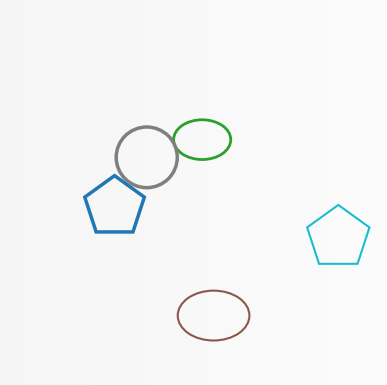[{"shape": "pentagon", "thickness": 2.5, "radius": 0.4, "center": [0.296, 0.463]}, {"shape": "oval", "thickness": 2, "radius": 0.37, "center": [0.522, 0.637]}, {"shape": "oval", "thickness": 1.5, "radius": 0.46, "center": [0.551, 0.18]}, {"shape": "circle", "thickness": 2.5, "radius": 0.39, "center": [0.379, 0.591]}, {"shape": "pentagon", "thickness": 1.5, "radius": 0.42, "center": [0.873, 0.383]}]